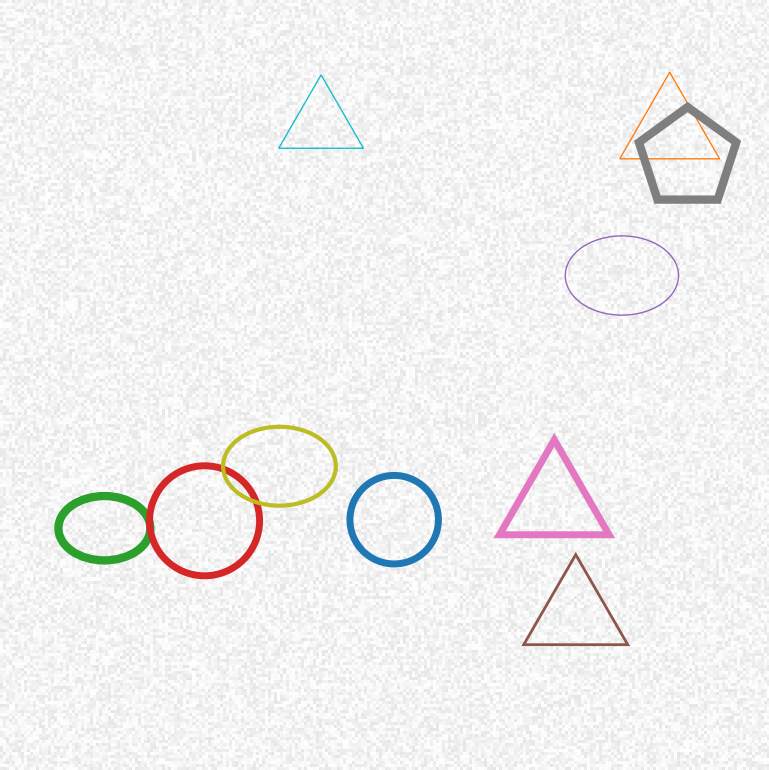[{"shape": "circle", "thickness": 2.5, "radius": 0.29, "center": [0.512, 0.325]}, {"shape": "triangle", "thickness": 0.5, "radius": 0.37, "center": [0.87, 0.831]}, {"shape": "oval", "thickness": 3, "radius": 0.3, "center": [0.136, 0.314]}, {"shape": "circle", "thickness": 2.5, "radius": 0.36, "center": [0.266, 0.324]}, {"shape": "oval", "thickness": 0.5, "radius": 0.37, "center": [0.808, 0.642]}, {"shape": "triangle", "thickness": 1, "radius": 0.39, "center": [0.748, 0.202]}, {"shape": "triangle", "thickness": 2.5, "radius": 0.41, "center": [0.72, 0.347]}, {"shape": "pentagon", "thickness": 3, "radius": 0.33, "center": [0.893, 0.795]}, {"shape": "oval", "thickness": 1.5, "radius": 0.37, "center": [0.363, 0.395]}, {"shape": "triangle", "thickness": 0.5, "radius": 0.32, "center": [0.417, 0.839]}]